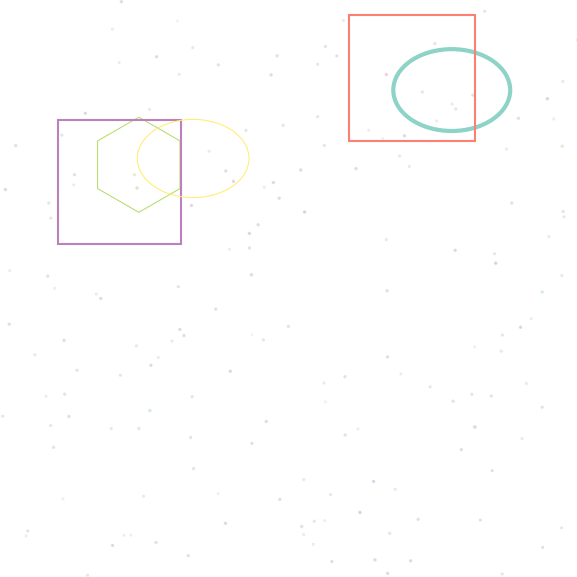[{"shape": "oval", "thickness": 2, "radius": 0.51, "center": [0.782, 0.843]}, {"shape": "square", "thickness": 1, "radius": 0.54, "center": [0.713, 0.864]}, {"shape": "hexagon", "thickness": 0.5, "radius": 0.41, "center": [0.24, 0.714]}, {"shape": "square", "thickness": 1, "radius": 0.54, "center": [0.207, 0.685]}, {"shape": "oval", "thickness": 0.5, "radius": 0.48, "center": [0.334, 0.725]}]